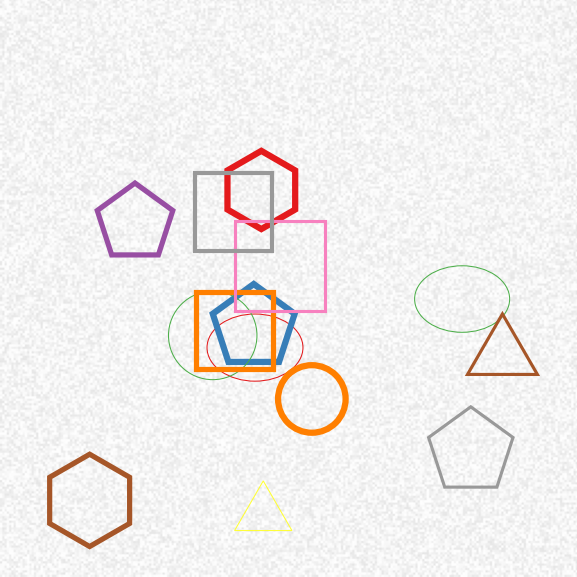[{"shape": "hexagon", "thickness": 3, "radius": 0.34, "center": [0.453, 0.67]}, {"shape": "oval", "thickness": 0.5, "radius": 0.42, "center": [0.442, 0.397]}, {"shape": "pentagon", "thickness": 3, "radius": 0.37, "center": [0.439, 0.433]}, {"shape": "circle", "thickness": 0.5, "radius": 0.38, "center": [0.368, 0.418]}, {"shape": "oval", "thickness": 0.5, "radius": 0.41, "center": [0.8, 0.481]}, {"shape": "pentagon", "thickness": 2.5, "radius": 0.34, "center": [0.234, 0.613]}, {"shape": "square", "thickness": 2.5, "radius": 0.33, "center": [0.405, 0.426]}, {"shape": "circle", "thickness": 3, "radius": 0.29, "center": [0.54, 0.308]}, {"shape": "triangle", "thickness": 0.5, "radius": 0.29, "center": [0.456, 0.109]}, {"shape": "hexagon", "thickness": 2.5, "radius": 0.4, "center": [0.155, 0.133]}, {"shape": "triangle", "thickness": 1.5, "radius": 0.35, "center": [0.87, 0.386]}, {"shape": "square", "thickness": 1.5, "radius": 0.39, "center": [0.485, 0.539]}, {"shape": "square", "thickness": 2, "radius": 0.34, "center": [0.404, 0.632]}, {"shape": "pentagon", "thickness": 1.5, "radius": 0.38, "center": [0.815, 0.218]}]